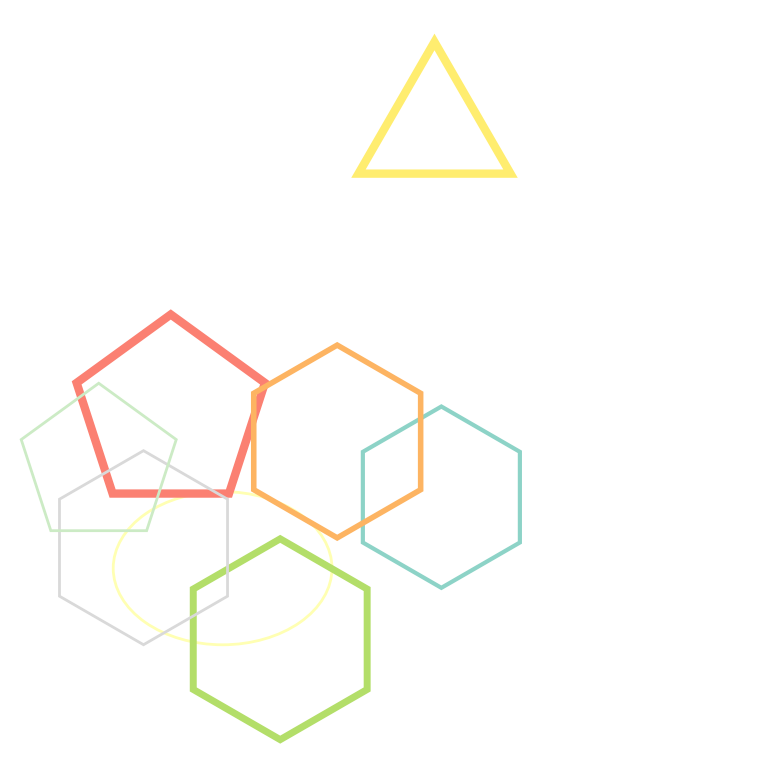[{"shape": "hexagon", "thickness": 1.5, "radius": 0.59, "center": [0.573, 0.354]}, {"shape": "oval", "thickness": 1, "radius": 0.71, "center": [0.289, 0.262]}, {"shape": "pentagon", "thickness": 3, "radius": 0.64, "center": [0.222, 0.463]}, {"shape": "hexagon", "thickness": 2, "radius": 0.63, "center": [0.438, 0.427]}, {"shape": "hexagon", "thickness": 2.5, "radius": 0.65, "center": [0.364, 0.17]}, {"shape": "hexagon", "thickness": 1, "radius": 0.63, "center": [0.186, 0.289]}, {"shape": "pentagon", "thickness": 1, "radius": 0.53, "center": [0.128, 0.396]}, {"shape": "triangle", "thickness": 3, "radius": 0.57, "center": [0.564, 0.832]}]